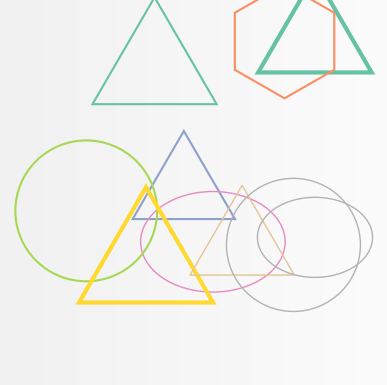[{"shape": "triangle", "thickness": 3, "radius": 0.85, "center": [0.813, 0.896]}, {"shape": "triangle", "thickness": 1.5, "radius": 0.93, "center": [0.399, 0.822]}, {"shape": "hexagon", "thickness": 1.5, "radius": 0.74, "center": [0.734, 0.893]}, {"shape": "triangle", "thickness": 1.5, "radius": 0.76, "center": [0.474, 0.507]}, {"shape": "oval", "thickness": 1, "radius": 0.93, "center": [0.549, 0.372]}, {"shape": "circle", "thickness": 1.5, "radius": 0.91, "center": [0.223, 0.452]}, {"shape": "triangle", "thickness": 3, "radius": 1.0, "center": [0.377, 0.314]}, {"shape": "triangle", "thickness": 1, "radius": 0.78, "center": [0.625, 0.363]}, {"shape": "circle", "thickness": 1, "radius": 0.86, "center": [0.757, 0.364]}, {"shape": "oval", "thickness": 1, "radius": 0.74, "center": [0.813, 0.384]}]